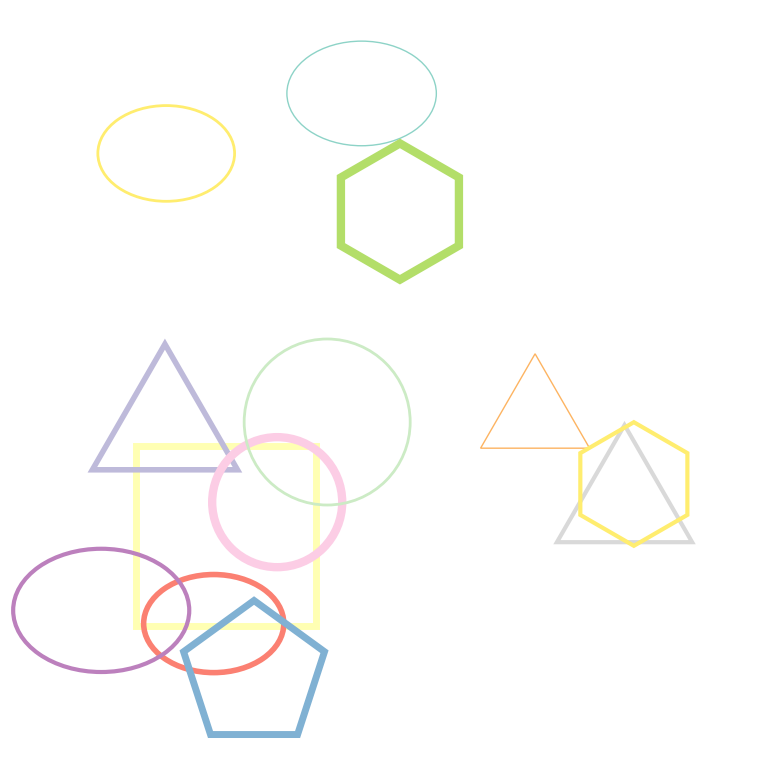[{"shape": "oval", "thickness": 0.5, "radius": 0.49, "center": [0.47, 0.879]}, {"shape": "square", "thickness": 2.5, "radius": 0.59, "center": [0.293, 0.304]}, {"shape": "triangle", "thickness": 2, "radius": 0.54, "center": [0.214, 0.444]}, {"shape": "oval", "thickness": 2, "radius": 0.46, "center": [0.278, 0.19]}, {"shape": "pentagon", "thickness": 2.5, "radius": 0.48, "center": [0.33, 0.124]}, {"shape": "triangle", "thickness": 0.5, "radius": 0.41, "center": [0.695, 0.459]}, {"shape": "hexagon", "thickness": 3, "radius": 0.44, "center": [0.519, 0.725]}, {"shape": "circle", "thickness": 3, "radius": 0.42, "center": [0.36, 0.348]}, {"shape": "triangle", "thickness": 1.5, "radius": 0.51, "center": [0.811, 0.347]}, {"shape": "oval", "thickness": 1.5, "radius": 0.57, "center": [0.131, 0.207]}, {"shape": "circle", "thickness": 1, "radius": 0.54, "center": [0.425, 0.452]}, {"shape": "oval", "thickness": 1, "radius": 0.44, "center": [0.216, 0.801]}, {"shape": "hexagon", "thickness": 1.5, "radius": 0.4, "center": [0.823, 0.371]}]